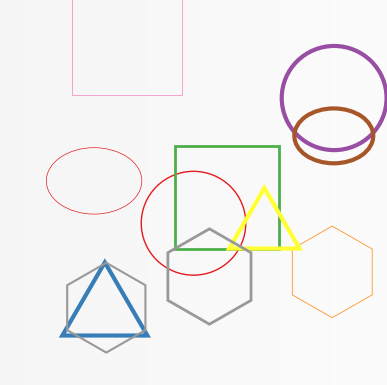[{"shape": "circle", "thickness": 1, "radius": 0.67, "center": [0.499, 0.42]}, {"shape": "oval", "thickness": 0.5, "radius": 0.62, "center": [0.243, 0.53]}, {"shape": "triangle", "thickness": 3, "radius": 0.63, "center": [0.271, 0.192]}, {"shape": "square", "thickness": 2, "radius": 0.67, "center": [0.585, 0.487]}, {"shape": "circle", "thickness": 3, "radius": 0.68, "center": [0.862, 0.745]}, {"shape": "hexagon", "thickness": 0.5, "radius": 0.6, "center": [0.857, 0.294]}, {"shape": "triangle", "thickness": 3, "radius": 0.52, "center": [0.682, 0.407]}, {"shape": "oval", "thickness": 3, "radius": 0.51, "center": [0.861, 0.647]}, {"shape": "square", "thickness": 0.5, "radius": 0.71, "center": [0.327, 0.895]}, {"shape": "hexagon", "thickness": 2, "radius": 0.62, "center": [0.54, 0.282]}, {"shape": "hexagon", "thickness": 1.5, "radius": 0.58, "center": [0.274, 0.201]}]